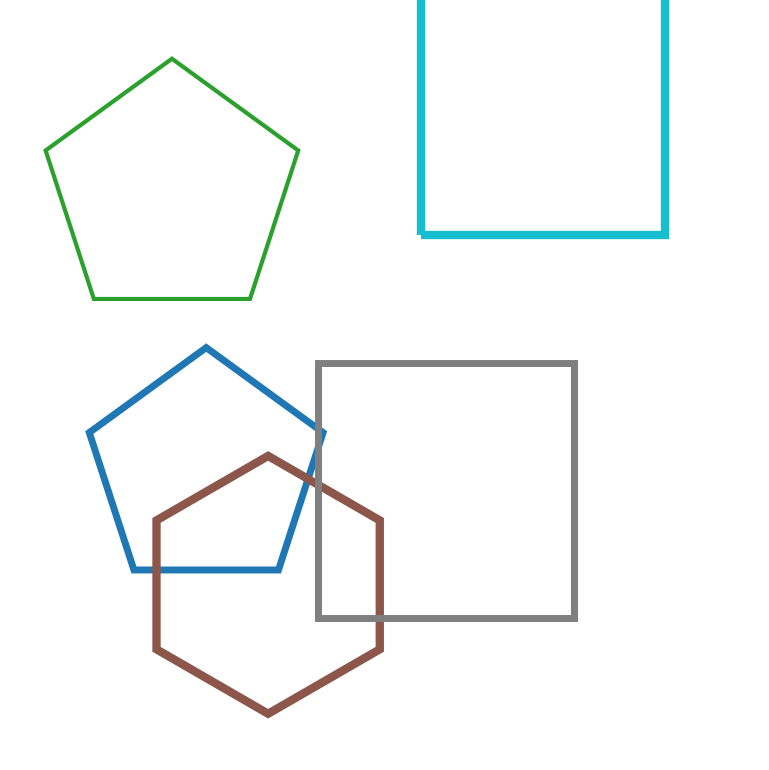[{"shape": "pentagon", "thickness": 2.5, "radius": 0.8, "center": [0.268, 0.389]}, {"shape": "pentagon", "thickness": 1.5, "radius": 0.86, "center": [0.223, 0.751]}, {"shape": "hexagon", "thickness": 3, "radius": 0.84, "center": [0.348, 0.24]}, {"shape": "square", "thickness": 2.5, "radius": 0.83, "center": [0.579, 0.363]}, {"shape": "square", "thickness": 3, "radius": 0.79, "center": [0.705, 0.853]}]